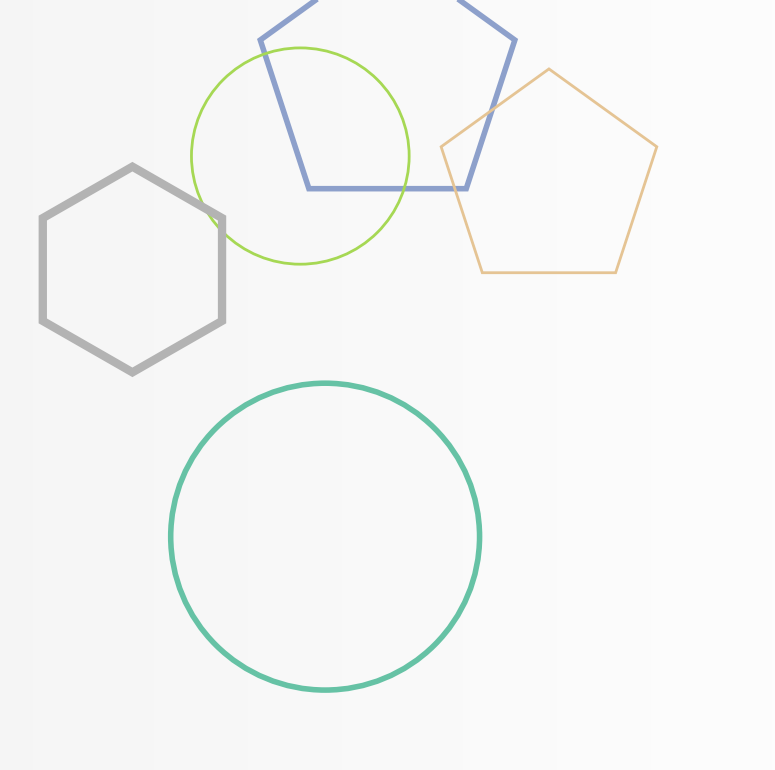[{"shape": "circle", "thickness": 2, "radius": 1.0, "center": [0.42, 0.303]}, {"shape": "pentagon", "thickness": 2, "radius": 0.86, "center": [0.5, 0.895]}, {"shape": "circle", "thickness": 1, "radius": 0.7, "center": [0.388, 0.797]}, {"shape": "pentagon", "thickness": 1, "radius": 0.73, "center": [0.708, 0.764]}, {"shape": "hexagon", "thickness": 3, "radius": 0.67, "center": [0.171, 0.65]}]